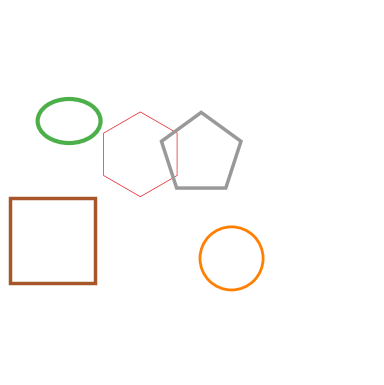[{"shape": "hexagon", "thickness": 0.5, "radius": 0.55, "center": [0.365, 0.599]}, {"shape": "oval", "thickness": 3, "radius": 0.41, "center": [0.179, 0.686]}, {"shape": "circle", "thickness": 2, "radius": 0.41, "center": [0.601, 0.329]}, {"shape": "square", "thickness": 2.5, "radius": 0.55, "center": [0.136, 0.376]}, {"shape": "pentagon", "thickness": 2.5, "radius": 0.54, "center": [0.523, 0.599]}]